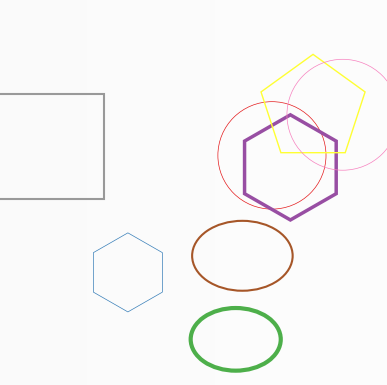[{"shape": "circle", "thickness": 0.5, "radius": 0.7, "center": [0.702, 0.596]}, {"shape": "hexagon", "thickness": 0.5, "radius": 0.51, "center": [0.33, 0.292]}, {"shape": "oval", "thickness": 3, "radius": 0.58, "center": [0.608, 0.119]}, {"shape": "hexagon", "thickness": 2.5, "radius": 0.68, "center": [0.749, 0.565]}, {"shape": "pentagon", "thickness": 1, "radius": 0.71, "center": [0.808, 0.718]}, {"shape": "oval", "thickness": 1.5, "radius": 0.65, "center": [0.626, 0.336]}, {"shape": "circle", "thickness": 0.5, "radius": 0.72, "center": [0.885, 0.702]}, {"shape": "square", "thickness": 1.5, "radius": 0.68, "center": [0.133, 0.619]}]